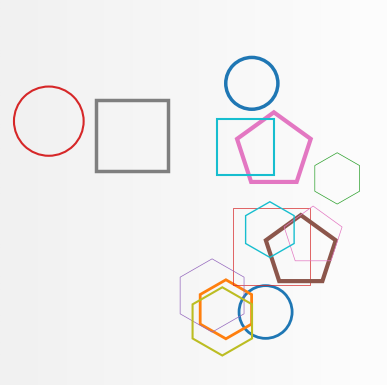[{"shape": "circle", "thickness": 2, "radius": 0.34, "center": [0.685, 0.19]}, {"shape": "circle", "thickness": 2.5, "radius": 0.34, "center": [0.65, 0.784]}, {"shape": "hexagon", "thickness": 2, "radius": 0.38, "center": [0.583, 0.197]}, {"shape": "hexagon", "thickness": 0.5, "radius": 0.33, "center": [0.87, 0.537]}, {"shape": "circle", "thickness": 1.5, "radius": 0.45, "center": [0.126, 0.685]}, {"shape": "square", "thickness": 0.5, "radius": 0.5, "center": [0.701, 0.36]}, {"shape": "hexagon", "thickness": 0.5, "radius": 0.48, "center": [0.547, 0.232]}, {"shape": "pentagon", "thickness": 3, "radius": 0.47, "center": [0.776, 0.347]}, {"shape": "pentagon", "thickness": 0.5, "radius": 0.39, "center": [0.808, 0.386]}, {"shape": "pentagon", "thickness": 3, "radius": 0.5, "center": [0.707, 0.608]}, {"shape": "square", "thickness": 2.5, "radius": 0.46, "center": [0.341, 0.647]}, {"shape": "hexagon", "thickness": 1.5, "radius": 0.44, "center": [0.574, 0.165]}, {"shape": "square", "thickness": 1.5, "radius": 0.36, "center": [0.633, 0.618]}, {"shape": "hexagon", "thickness": 1, "radius": 0.36, "center": [0.696, 0.404]}]